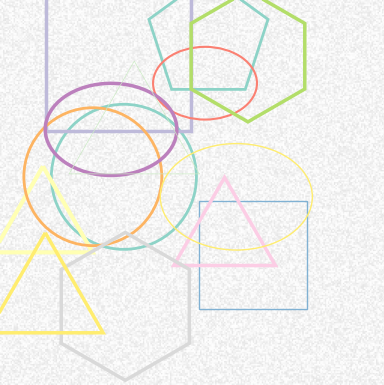[{"shape": "circle", "thickness": 2, "radius": 0.94, "center": [0.322, 0.541]}, {"shape": "pentagon", "thickness": 2, "radius": 0.81, "center": [0.541, 0.899]}, {"shape": "triangle", "thickness": 3, "radius": 0.75, "center": [0.111, 0.419]}, {"shape": "square", "thickness": 2.5, "radius": 0.94, "center": [0.308, 0.848]}, {"shape": "oval", "thickness": 1.5, "radius": 0.67, "center": [0.533, 0.784]}, {"shape": "square", "thickness": 1, "radius": 0.7, "center": [0.657, 0.338]}, {"shape": "circle", "thickness": 2, "radius": 0.9, "center": [0.241, 0.541]}, {"shape": "hexagon", "thickness": 2.5, "radius": 0.85, "center": [0.644, 0.854]}, {"shape": "triangle", "thickness": 2.5, "radius": 0.76, "center": [0.583, 0.387]}, {"shape": "hexagon", "thickness": 2.5, "radius": 0.96, "center": [0.325, 0.204]}, {"shape": "oval", "thickness": 2.5, "radius": 0.85, "center": [0.288, 0.664]}, {"shape": "triangle", "thickness": 0.5, "radius": 0.98, "center": [0.349, 0.646]}, {"shape": "triangle", "thickness": 2.5, "radius": 0.87, "center": [0.118, 0.222]}, {"shape": "oval", "thickness": 1, "radius": 0.99, "center": [0.614, 0.489]}]